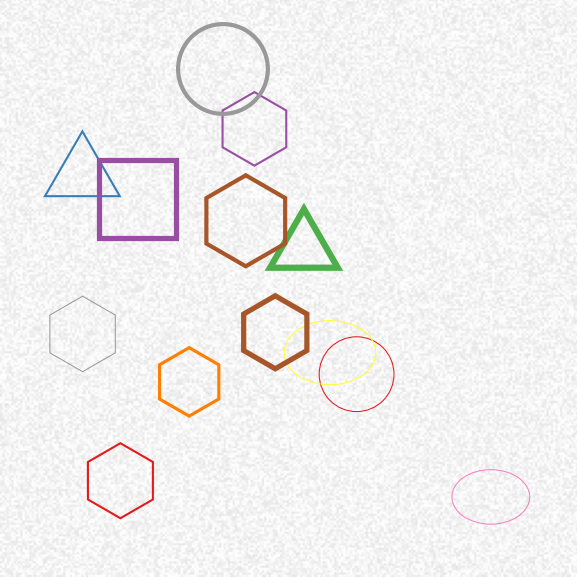[{"shape": "hexagon", "thickness": 1, "radius": 0.32, "center": [0.208, 0.167]}, {"shape": "circle", "thickness": 0.5, "radius": 0.32, "center": [0.617, 0.351]}, {"shape": "triangle", "thickness": 1, "radius": 0.37, "center": [0.143, 0.697]}, {"shape": "triangle", "thickness": 3, "radius": 0.34, "center": [0.526, 0.569]}, {"shape": "hexagon", "thickness": 1, "radius": 0.32, "center": [0.441, 0.776]}, {"shape": "square", "thickness": 2.5, "radius": 0.34, "center": [0.238, 0.655]}, {"shape": "hexagon", "thickness": 1.5, "radius": 0.3, "center": [0.328, 0.338]}, {"shape": "oval", "thickness": 0.5, "radius": 0.4, "center": [0.571, 0.388]}, {"shape": "hexagon", "thickness": 2.5, "radius": 0.32, "center": [0.477, 0.424]}, {"shape": "hexagon", "thickness": 2, "radius": 0.39, "center": [0.426, 0.617]}, {"shape": "oval", "thickness": 0.5, "radius": 0.34, "center": [0.85, 0.139]}, {"shape": "circle", "thickness": 2, "radius": 0.39, "center": [0.386, 0.88]}, {"shape": "hexagon", "thickness": 0.5, "radius": 0.33, "center": [0.143, 0.421]}]